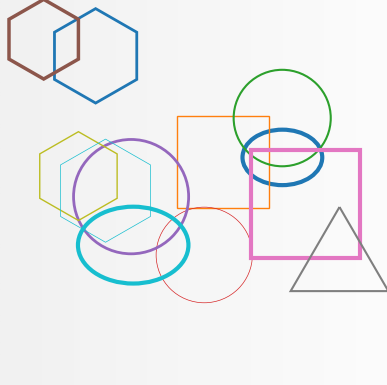[{"shape": "hexagon", "thickness": 2, "radius": 0.61, "center": [0.247, 0.855]}, {"shape": "oval", "thickness": 3, "radius": 0.51, "center": [0.729, 0.591]}, {"shape": "square", "thickness": 1, "radius": 0.59, "center": [0.577, 0.579]}, {"shape": "circle", "thickness": 1.5, "radius": 0.63, "center": [0.728, 0.693]}, {"shape": "circle", "thickness": 0.5, "radius": 0.62, "center": [0.527, 0.338]}, {"shape": "circle", "thickness": 2, "radius": 0.74, "center": [0.338, 0.489]}, {"shape": "hexagon", "thickness": 2.5, "radius": 0.52, "center": [0.113, 0.898]}, {"shape": "square", "thickness": 3, "radius": 0.7, "center": [0.788, 0.47]}, {"shape": "triangle", "thickness": 1.5, "radius": 0.73, "center": [0.876, 0.317]}, {"shape": "hexagon", "thickness": 1, "radius": 0.58, "center": [0.202, 0.543]}, {"shape": "hexagon", "thickness": 0.5, "radius": 0.67, "center": [0.272, 0.505]}, {"shape": "oval", "thickness": 3, "radius": 0.71, "center": [0.344, 0.363]}]